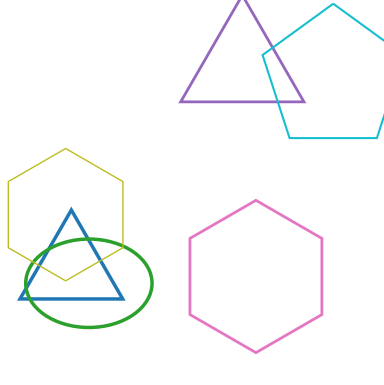[{"shape": "triangle", "thickness": 2.5, "radius": 0.77, "center": [0.185, 0.3]}, {"shape": "oval", "thickness": 2.5, "radius": 0.82, "center": [0.231, 0.264]}, {"shape": "triangle", "thickness": 2, "radius": 0.92, "center": [0.629, 0.828]}, {"shape": "hexagon", "thickness": 2, "radius": 0.99, "center": [0.665, 0.282]}, {"shape": "hexagon", "thickness": 1, "radius": 0.86, "center": [0.17, 0.442]}, {"shape": "pentagon", "thickness": 1.5, "radius": 0.96, "center": [0.866, 0.797]}]